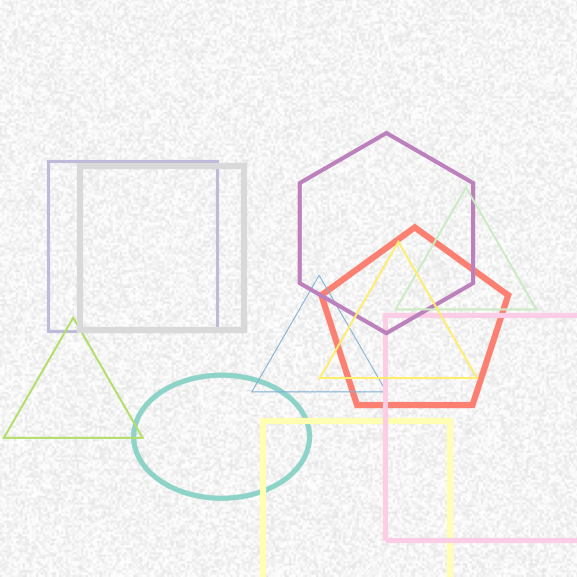[{"shape": "oval", "thickness": 2.5, "radius": 0.76, "center": [0.384, 0.243]}, {"shape": "square", "thickness": 3, "radius": 0.81, "center": [0.617, 0.109]}, {"shape": "square", "thickness": 1.5, "radius": 0.73, "center": [0.229, 0.573]}, {"shape": "pentagon", "thickness": 3, "radius": 0.85, "center": [0.718, 0.435]}, {"shape": "triangle", "thickness": 0.5, "radius": 0.67, "center": [0.553, 0.388]}, {"shape": "triangle", "thickness": 1, "radius": 0.69, "center": [0.127, 0.31]}, {"shape": "square", "thickness": 2.5, "radius": 0.98, "center": [0.862, 0.259]}, {"shape": "square", "thickness": 3, "radius": 0.71, "center": [0.28, 0.57]}, {"shape": "hexagon", "thickness": 2, "radius": 0.87, "center": [0.669, 0.595]}, {"shape": "triangle", "thickness": 1, "radius": 0.7, "center": [0.807, 0.534]}, {"shape": "triangle", "thickness": 1, "radius": 0.79, "center": [0.69, 0.423]}]